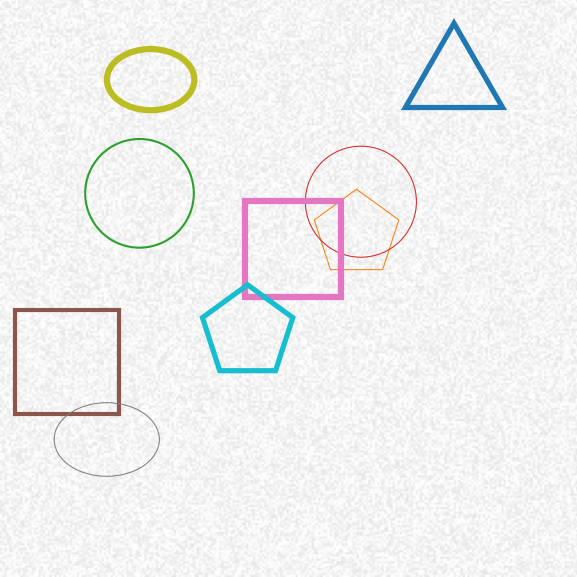[{"shape": "triangle", "thickness": 2.5, "radius": 0.49, "center": [0.786, 0.862]}, {"shape": "pentagon", "thickness": 0.5, "radius": 0.38, "center": [0.617, 0.595]}, {"shape": "circle", "thickness": 1, "radius": 0.47, "center": [0.242, 0.664]}, {"shape": "circle", "thickness": 0.5, "radius": 0.48, "center": [0.625, 0.65]}, {"shape": "square", "thickness": 2, "radius": 0.45, "center": [0.116, 0.373]}, {"shape": "square", "thickness": 3, "radius": 0.41, "center": [0.507, 0.568]}, {"shape": "oval", "thickness": 0.5, "radius": 0.46, "center": [0.185, 0.238]}, {"shape": "oval", "thickness": 3, "radius": 0.38, "center": [0.261, 0.861]}, {"shape": "pentagon", "thickness": 2.5, "radius": 0.41, "center": [0.429, 0.424]}]